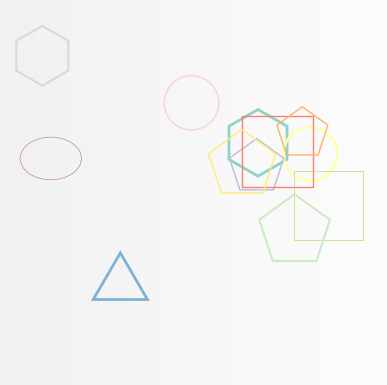[{"shape": "hexagon", "thickness": 2, "radius": 0.43, "center": [0.666, 0.629]}, {"shape": "circle", "thickness": 2, "radius": 0.35, "center": [0.801, 0.6]}, {"shape": "pentagon", "thickness": 1, "radius": 0.37, "center": [0.662, 0.566]}, {"shape": "square", "thickness": 1, "radius": 0.46, "center": [0.715, 0.606]}, {"shape": "triangle", "thickness": 2, "radius": 0.4, "center": [0.311, 0.262]}, {"shape": "pentagon", "thickness": 1, "radius": 0.35, "center": [0.78, 0.654]}, {"shape": "square", "thickness": 0.5, "radius": 0.44, "center": [0.848, 0.466]}, {"shape": "circle", "thickness": 1, "radius": 0.35, "center": [0.494, 0.733]}, {"shape": "hexagon", "thickness": 1.5, "radius": 0.39, "center": [0.109, 0.855]}, {"shape": "oval", "thickness": 0.5, "radius": 0.4, "center": [0.131, 0.588]}, {"shape": "pentagon", "thickness": 1.5, "radius": 0.48, "center": [0.76, 0.4]}, {"shape": "pentagon", "thickness": 1, "radius": 0.46, "center": [0.625, 0.572]}]